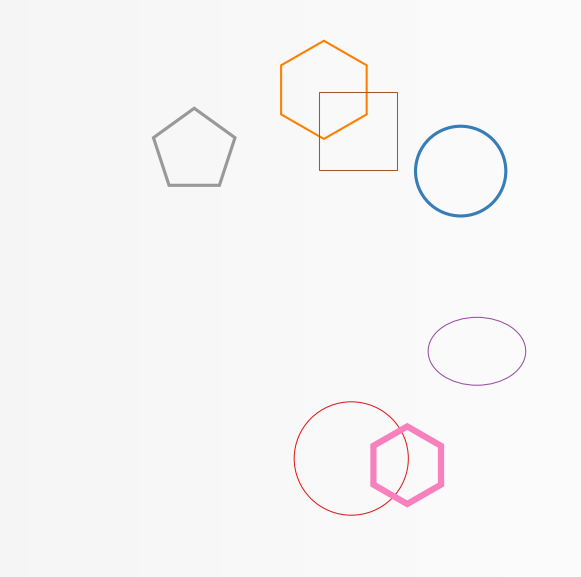[{"shape": "circle", "thickness": 0.5, "radius": 0.49, "center": [0.604, 0.205]}, {"shape": "circle", "thickness": 1.5, "radius": 0.39, "center": [0.793, 0.703]}, {"shape": "oval", "thickness": 0.5, "radius": 0.42, "center": [0.821, 0.391]}, {"shape": "hexagon", "thickness": 1, "radius": 0.42, "center": [0.557, 0.844]}, {"shape": "square", "thickness": 0.5, "radius": 0.34, "center": [0.616, 0.772]}, {"shape": "hexagon", "thickness": 3, "radius": 0.34, "center": [0.701, 0.194]}, {"shape": "pentagon", "thickness": 1.5, "radius": 0.37, "center": [0.334, 0.738]}]